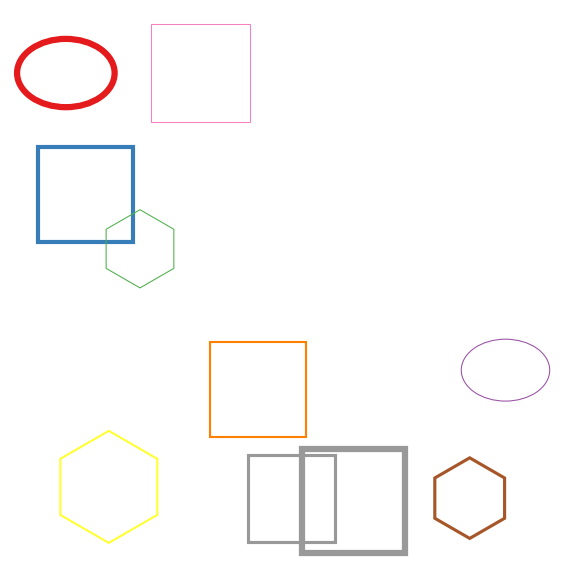[{"shape": "oval", "thickness": 3, "radius": 0.42, "center": [0.114, 0.873]}, {"shape": "square", "thickness": 2, "radius": 0.41, "center": [0.148, 0.662]}, {"shape": "hexagon", "thickness": 0.5, "radius": 0.34, "center": [0.242, 0.568]}, {"shape": "oval", "thickness": 0.5, "radius": 0.38, "center": [0.875, 0.358]}, {"shape": "square", "thickness": 1, "radius": 0.41, "center": [0.447, 0.325]}, {"shape": "hexagon", "thickness": 1, "radius": 0.49, "center": [0.188, 0.156]}, {"shape": "hexagon", "thickness": 1.5, "radius": 0.35, "center": [0.813, 0.137]}, {"shape": "square", "thickness": 0.5, "radius": 0.42, "center": [0.347, 0.872]}, {"shape": "square", "thickness": 1.5, "radius": 0.38, "center": [0.504, 0.137]}, {"shape": "square", "thickness": 3, "radius": 0.45, "center": [0.612, 0.132]}]